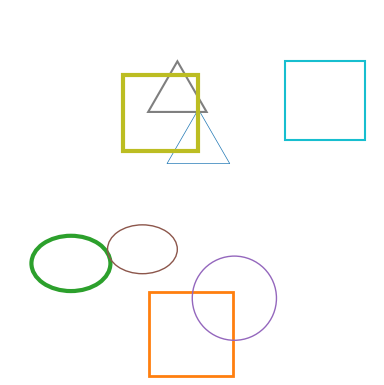[{"shape": "triangle", "thickness": 0.5, "radius": 0.47, "center": [0.515, 0.622]}, {"shape": "square", "thickness": 2, "radius": 0.54, "center": [0.496, 0.133]}, {"shape": "oval", "thickness": 3, "radius": 0.51, "center": [0.184, 0.316]}, {"shape": "circle", "thickness": 1, "radius": 0.55, "center": [0.609, 0.225]}, {"shape": "oval", "thickness": 1, "radius": 0.45, "center": [0.37, 0.353]}, {"shape": "triangle", "thickness": 1.5, "radius": 0.44, "center": [0.461, 0.753]}, {"shape": "square", "thickness": 3, "radius": 0.49, "center": [0.416, 0.706]}, {"shape": "square", "thickness": 1.5, "radius": 0.52, "center": [0.844, 0.739]}]